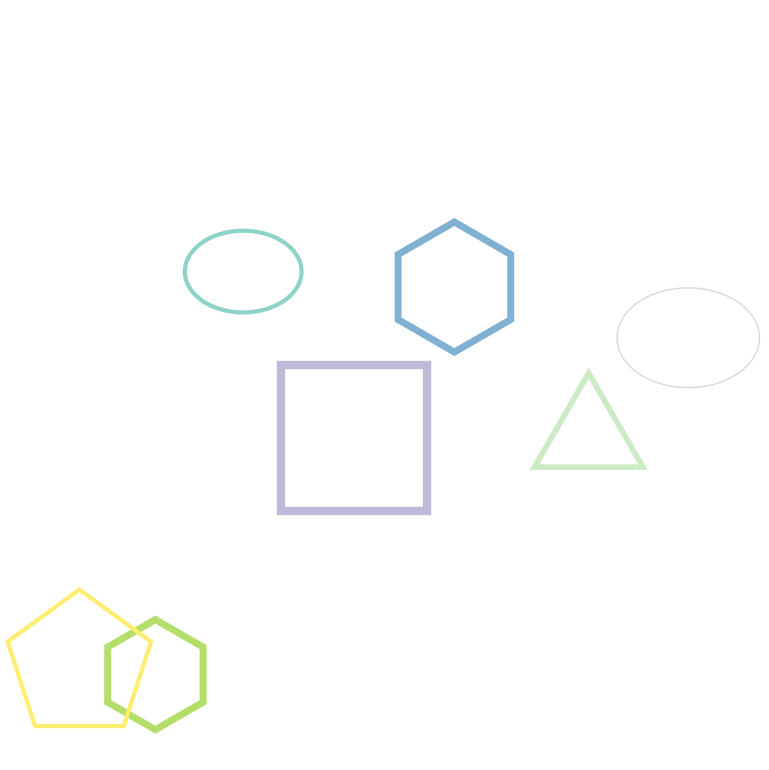[{"shape": "oval", "thickness": 1.5, "radius": 0.38, "center": [0.316, 0.647]}, {"shape": "square", "thickness": 3, "radius": 0.47, "center": [0.46, 0.431]}, {"shape": "hexagon", "thickness": 2.5, "radius": 0.42, "center": [0.59, 0.627]}, {"shape": "hexagon", "thickness": 2.5, "radius": 0.36, "center": [0.202, 0.124]}, {"shape": "oval", "thickness": 0.5, "radius": 0.46, "center": [0.894, 0.561]}, {"shape": "triangle", "thickness": 2, "radius": 0.41, "center": [0.765, 0.434]}, {"shape": "pentagon", "thickness": 1.5, "radius": 0.49, "center": [0.103, 0.136]}]